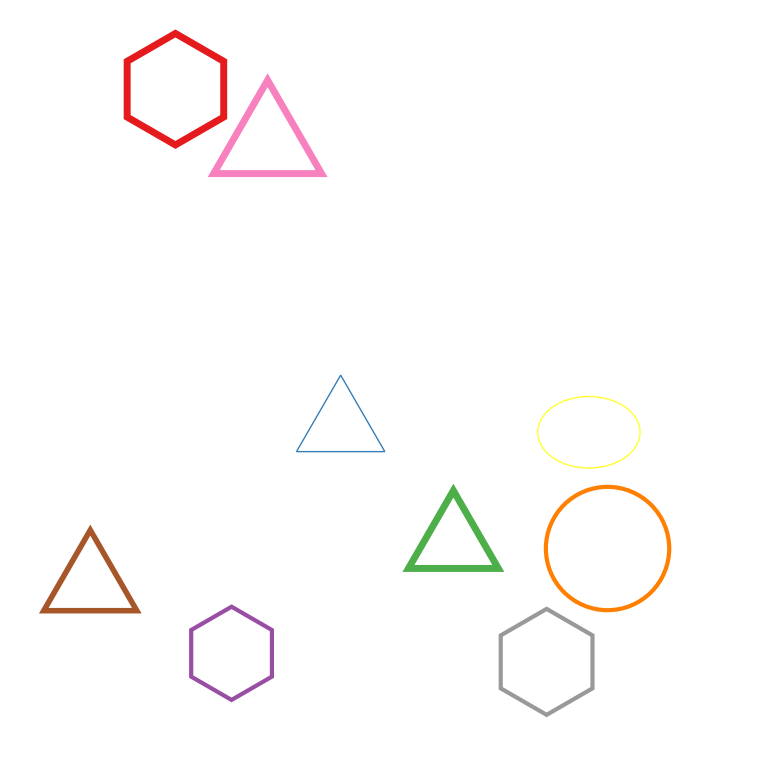[{"shape": "hexagon", "thickness": 2.5, "radius": 0.36, "center": [0.228, 0.884]}, {"shape": "triangle", "thickness": 0.5, "radius": 0.33, "center": [0.442, 0.447]}, {"shape": "triangle", "thickness": 2.5, "radius": 0.34, "center": [0.589, 0.295]}, {"shape": "hexagon", "thickness": 1.5, "radius": 0.3, "center": [0.301, 0.152]}, {"shape": "circle", "thickness": 1.5, "radius": 0.4, "center": [0.789, 0.288]}, {"shape": "oval", "thickness": 0.5, "radius": 0.33, "center": [0.765, 0.439]}, {"shape": "triangle", "thickness": 2, "radius": 0.35, "center": [0.117, 0.242]}, {"shape": "triangle", "thickness": 2.5, "radius": 0.4, "center": [0.348, 0.815]}, {"shape": "hexagon", "thickness": 1.5, "radius": 0.34, "center": [0.71, 0.14]}]